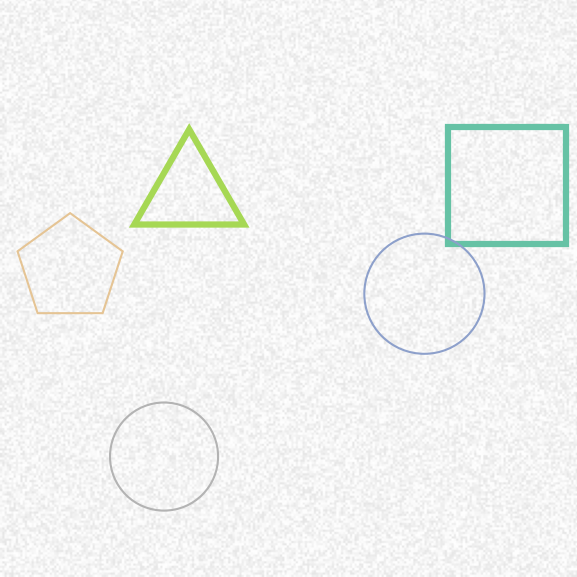[{"shape": "square", "thickness": 3, "radius": 0.51, "center": [0.878, 0.678]}, {"shape": "circle", "thickness": 1, "radius": 0.52, "center": [0.735, 0.491]}, {"shape": "triangle", "thickness": 3, "radius": 0.55, "center": [0.328, 0.665]}, {"shape": "pentagon", "thickness": 1, "radius": 0.48, "center": [0.121, 0.534]}, {"shape": "circle", "thickness": 1, "radius": 0.47, "center": [0.284, 0.209]}]